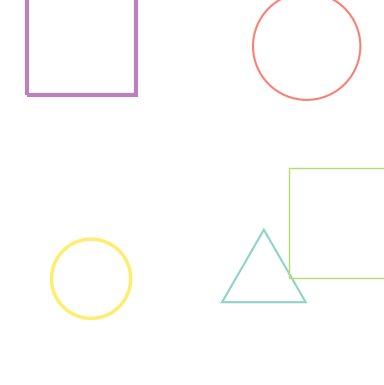[{"shape": "triangle", "thickness": 1.5, "radius": 0.63, "center": [0.685, 0.278]}, {"shape": "circle", "thickness": 1.5, "radius": 0.7, "center": [0.797, 0.88]}, {"shape": "square", "thickness": 1, "radius": 0.71, "center": [0.892, 0.42]}, {"shape": "square", "thickness": 3, "radius": 0.71, "center": [0.212, 0.895]}, {"shape": "circle", "thickness": 2.5, "radius": 0.51, "center": [0.237, 0.276]}]